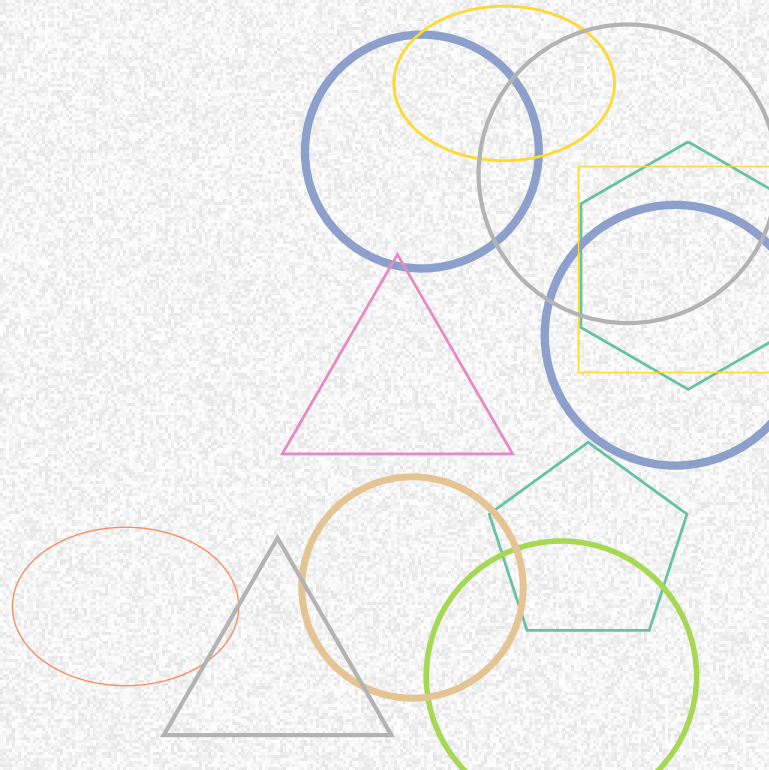[{"shape": "hexagon", "thickness": 1, "radius": 0.8, "center": [0.894, 0.655]}, {"shape": "pentagon", "thickness": 1, "radius": 0.67, "center": [0.764, 0.291]}, {"shape": "oval", "thickness": 0.5, "radius": 0.73, "center": [0.163, 0.212]}, {"shape": "circle", "thickness": 3, "radius": 0.85, "center": [0.877, 0.565]}, {"shape": "circle", "thickness": 3, "radius": 0.76, "center": [0.548, 0.803]}, {"shape": "triangle", "thickness": 1, "radius": 0.86, "center": [0.516, 0.497]}, {"shape": "circle", "thickness": 2, "radius": 0.88, "center": [0.729, 0.122]}, {"shape": "oval", "thickness": 1, "radius": 0.72, "center": [0.655, 0.892]}, {"shape": "square", "thickness": 0.5, "radius": 0.67, "center": [0.885, 0.651]}, {"shape": "circle", "thickness": 2.5, "radius": 0.72, "center": [0.536, 0.237]}, {"shape": "triangle", "thickness": 1.5, "radius": 0.85, "center": [0.36, 0.131]}, {"shape": "circle", "thickness": 1.5, "radius": 0.97, "center": [0.815, 0.774]}]